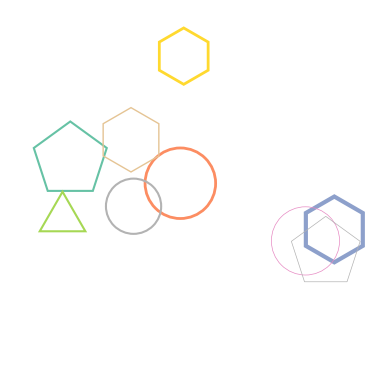[{"shape": "pentagon", "thickness": 1.5, "radius": 0.5, "center": [0.183, 0.585]}, {"shape": "circle", "thickness": 2, "radius": 0.46, "center": [0.468, 0.524]}, {"shape": "hexagon", "thickness": 3, "radius": 0.43, "center": [0.868, 0.404]}, {"shape": "circle", "thickness": 0.5, "radius": 0.44, "center": [0.793, 0.374]}, {"shape": "triangle", "thickness": 1.5, "radius": 0.34, "center": [0.162, 0.433]}, {"shape": "hexagon", "thickness": 2, "radius": 0.37, "center": [0.477, 0.854]}, {"shape": "hexagon", "thickness": 1, "radius": 0.42, "center": [0.34, 0.637]}, {"shape": "pentagon", "thickness": 0.5, "radius": 0.47, "center": [0.846, 0.344]}, {"shape": "circle", "thickness": 1.5, "radius": 0.36, "center": [0.347, 0.464]}]